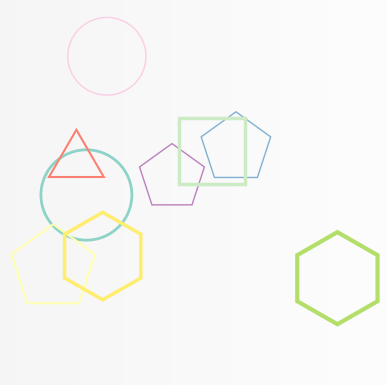[{"shape": "circle", "thickness": 2, "radius": 0.59, "center": [0.223, 0.494]}, {"shape": "pentagon", "thickness": 1.5, "radius": 0.57, "center": [0.137, 0.304]}, {"shape": "triangle", "thickness": 1.5, "radius": 0.41, "center": [0.197, 0.581]}, {"shape": "pentagon", "thickness": 1, "radius": 0.47, "center": [0.609, 0.615]}, {"shape": "hexagon", "thickness": 3, "radius": 0.6, "center": [0.871, 0.277]}, {"shape": "circle", "thickness": 1, "radius": 0.5, "center": [0.276, 0.854]}, {"shape": "pentagon", "thickness": 1, "radius": 0.44, "center": [0.444, 0.539]}, {"shape": "square", "thickness": 2.5, "radius": 0.43, "center": [0.548, 0.607]}, {"shape": "hexagon", "thickness": 2.5, "radius": 0.57, "center": [0.265, 0.335]}]